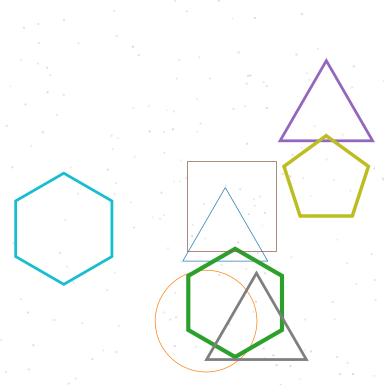[{"shape": "triangle", "thickness": 0.5, "radius": 0.64, "center": [0.585, 0.385]}, {"shape": "circle", "thickness": 0.5, "radius": 0.66, "center": [0.535, 0.166]}, {"shape": "hexagon", "thickness": 3, "radius": 0.7, "center": [0.611, 0.213]}, {"shape": "triangle", "thickness": 2, "radius": 0.69, "center": [0.848, 0.704]}, {"shape": "square", "thickness": 0.5, "radius": 0.58, "center": [0.601, 0.465]}, {"shape": "triangle", "thickness": 2, "radius": 0.75, "center": [0.666, 0.141]}, {"shape": "pentagon", "thickness": 2.5, "radius": 0.58, "center": [0.847, 0.532]}, {"shape": "hexagon", "thickness": 2, "radius": 0.72, "center": [0.166, 0.406]}]